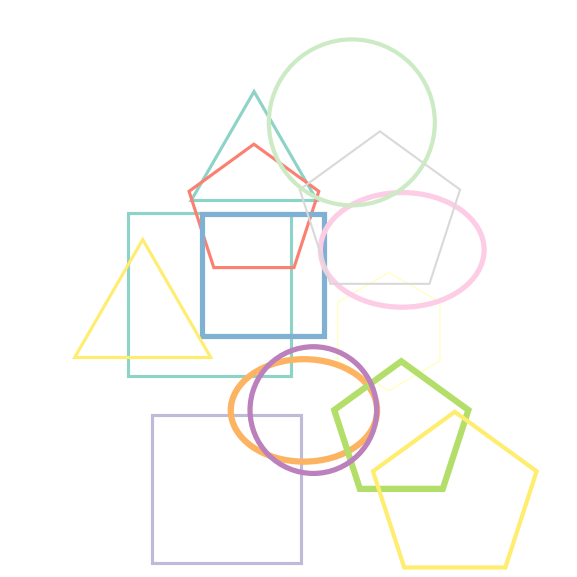[{"shape": "square", "thickness": 1.5, "radius": 0.7, "center": [0.363, 0.489]}, {"shape": "triangle", "thickness": 1.5, "radius": 0.63, "center": [0.44, 0.715]}, {"shape": "hexagon", "thickness": 0.5, "radius": 0.51, "center": [0.673, 0.425]}, {"shape": "square", "thickness": 1.5, "radius": 0.64, "center": [0.392, 0.152]}, {"shape": "pentagon", "thickness": 1.5, "radius": 0.59, "center": [0.44, 0.631]}, {"shape": "square", "thickness": 2.5, "radius": 0.53, "center": [0.456, 0.523]}, {"shape": "oval", "thickness": 3, "radius": 0.63, "center": [0.526, 0.288]}, {"shape": "pentagon", "thickness": 3, "radius": 0.61, "center": [0.695, 0.251]}, {"shape": "oval", "thickness": 2.5, "radius": 0.71, "center": [0.697, 0.566]}, {"shape": "pentagon", "thickness": 1, "radius": 0.73, "center": [0.658, 0.626]}, {"shape": "circle", "thickness": 2.5, "radius": 0.55, "center": [0.543, 0.289]}, {"shape": "circle", "thickness": 2, "radius": 0.72, "center": [0.609, 0.787]}, {"shape": "pentagon", "thickness": 2, "radius": 0.74, "center": [0.788, 0.137]}, {"shape": "triangle", "thickness": 1.5, "radius": 0.68, "center": [0.247, 0.448]}]